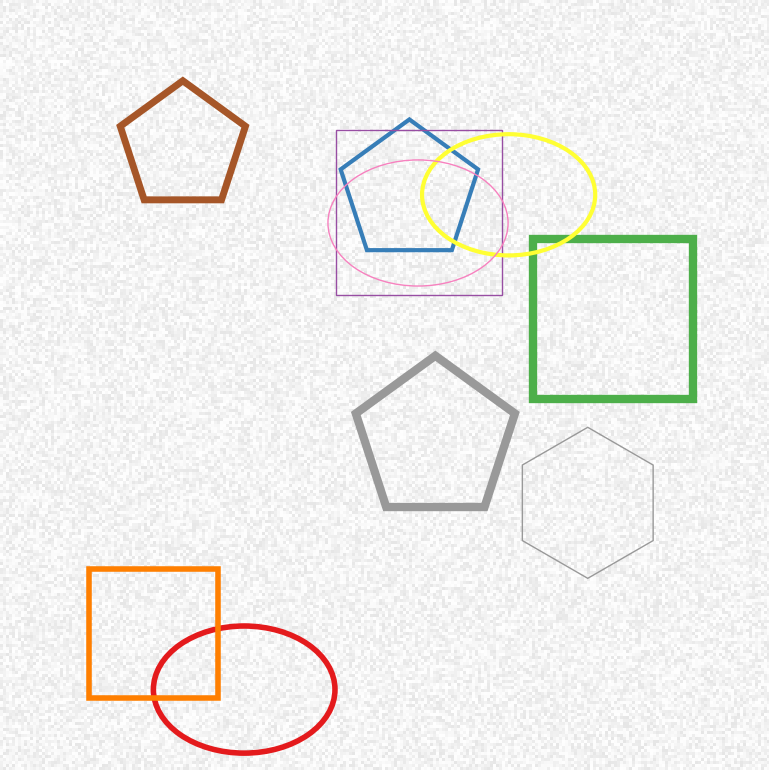[{"shape": "oval", "thickness": 2, "radius": 0.59, "center": [0.317, 0.104]}, {"shape": "pentagon", "thickness": 1.5, "radius": 0.47, "center": [0.532, 0.751]}, {"shape": "square", "thickness": 3, "radius": 0.52, "center": [0.796, 0.585]}, {"shape": "square", "thickness": 0.5, "radius": 0.54, "center": [0.544, 0.724]}, {"shape": "square", "thickness": 2, "radius": 0.42, "center": [0.2, 0.177]}, {"shape": "oval", "thickness": 1.5, "radius": 0.56, "center": [0.661, 0.747]}, {"shape": "pentagon", "thickness": 2.5, "radius": 0.43, "center": [0.237, 0.81]}, {"shape": "oval", "thickness": 0.5, "radius": 0.58, "center": [0.543, 0.71]}, {"shape": "pentagon", "thickness": 3, "radius": 0.54, "center": [0.565, 0.429]}, {"shape": "hexagon", "thickness": 0.5, "radius": 0.49, "center": [0.763, 0.347]}]